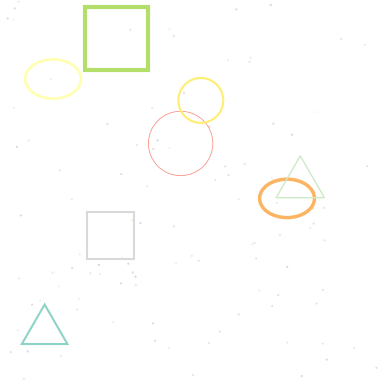[{"shape": "triangle", "thickness": 1.5, "radius": 0.34, "center": [0.116, 0.141]}, {"shape": "oval", "thickness": 2, "radius": 0.36, "center": [0.138, 0.795]}, {"shape": "circle", "thickness": 0.5, "radius": 0.42, "center": [0.469, 0.627]}, {"shape": "oval", "thickness": 2.5, "radius": 0.36, "center": [0.746, 0.485]}, {"shape": "square", "thickness": 3, "radius": 0.41, "center": [0.303, 0.9]}, {"shape": "square", "thickness": 1.5, "radius": 0.31, "center": [0.287, 0.389]}, {"shape": "triangle", "thickness": 1, "radius": 0.36, "center": [0.78, 0.523]}, {"shape": "circle", "thickness": 1.5, "radius": 0.29, "center": [0.522, 0.739]}]